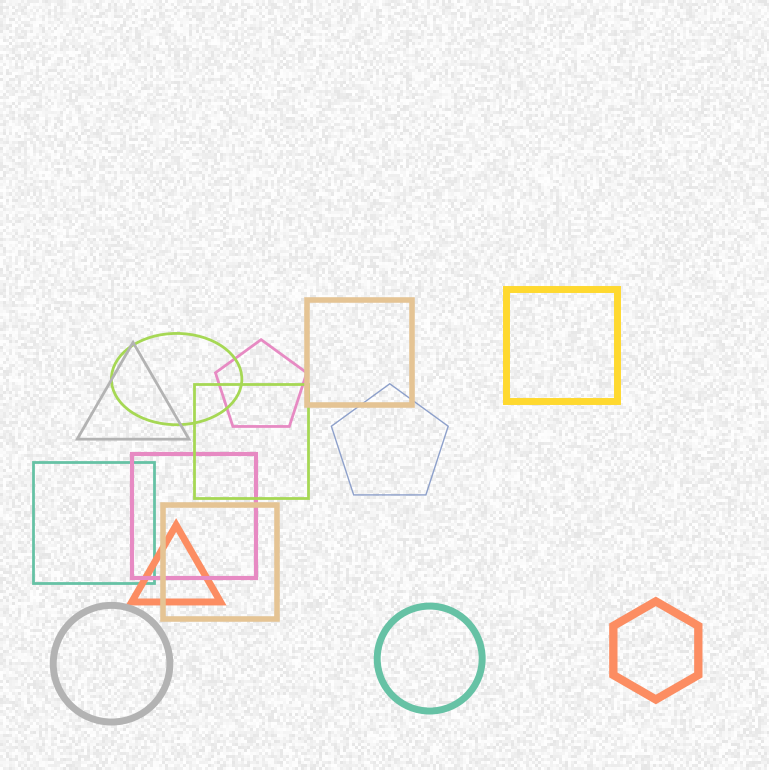[{"shape": "circle", "thickness": 2.5, "radius": 0.34, "center": [0.558, 0.145]}, {"shape": "square", "thickness": 1, "radius": 0.39, "center": [0.121, 0.321]}, {"shape": "hexagon", "thickness": 3, "radius": 0.32, "center": [0.852, 0.155]}, {"shape": "triangle", "thickness": 2.5, "radius": 0.33, "center": [0.229, 0.252]}, {"shape": "pentagon", "thickness": 0.5, "radius": 0.4, "center": [0.506, 0.422]}, {"shape": "pentagon", "thickness": 1, "radius": 0.31, "center": [0.339, 0.497]}, {"shape": "square", "thickness": 1.5, "radius": 0.4, "center": [0.252, 0.33]}, {"shape": "oval", "thickness": 1, "radius": 0.42, "center": [0.229, 0.508]}, {"shape": "square", "thickness": 1, "radius": 0.37, "center": [0.326, 0.427]}, {"shape": "square", "thickness": 2.5, "radius": 0.36, "center": [0.729, 0.552]}, {"shape": "square", "thickness": 2, "radius": 0.34, "center": [0.467, 0.542]}, {"shape": "square", "thickness": 2, "radius": 0.37, "center": [0.286, 0.27]}, {"shape": "triangle", "thickness": 1, "radius": 0.42, "center": [0.173, 0.472]}, {"shape": "circle", "thickness": 2.5, "radius": 0.38, "center": [0.145, 0.138]}]